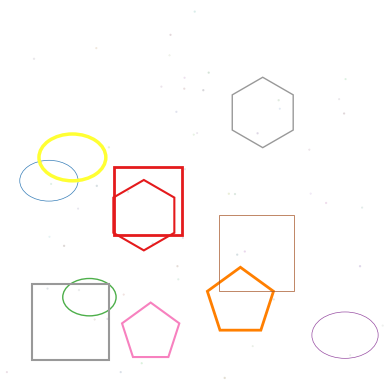[{"shape": "hexagon", "thickness": 1.5, "radius": 0.46, "center": [0.374, 0.441]}, {"shape": "square", "thickness": 2, "radius": 0.44, "center": [0.385, 0.478]}, {"shape": "oval", "thickness": 0.5, "radius": 0.38, "center": [0.127, 0.531]}, {"shape": "oval", "thickness": 1, "radius": 0.35, "center": [0.232, 0.228]}, {"shape": "oval", "thickness": 0.5, "radius": 0.43, "center": [0.896, 0.129]}, {"shape": "pentagon", "thickness": 2, "radius": 0.45, "center": [0.624, 0.215]}, {"shape": "oval", "thickness": 2.5, "radius": 0.43, "center": [0.188, 0.591]}, {"shape": "square", "thickness": 0.5, "radius": 0.49, "center": [0.667, 0.343]}, {"shape": "pentagon", "thickness": 1.5, "radius": 0.39, "center": [0.391, 0.136]}, {"shape": "square", "thickness": 1.5, "radius": 0.5, "center": [0.183, 0.163]}, {"shape": "hexagon", "thickness": 1, "radius": 0.46, "center": [0.682, 0.708]}]